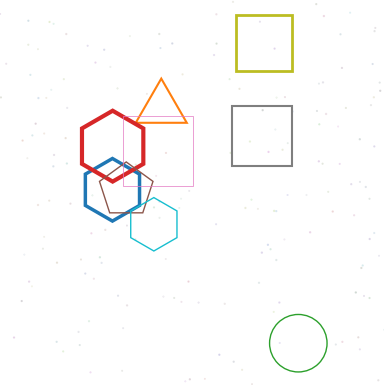[{"shape": "hexagon", "thickness": 2.5, "radius": 0.41, "center": [0.292, 0.507]}, {"shape": "triangle", "thickness": 1.5, "radius": 0.38, "center": [0.419, 0.719]}, {"shape": "circle", "thickness": 1, "radius": 0.37, "center": [0.775, 0.109]}, {"shape": "hexagon", "thickness": 3, "radius": 0.46, "center": [0.293, 0.62]}, {"shape": "pentagon", "thickness": 1, "radius": 0.37, "center": [0.328, 0.506]}, {"shape": "square", "thickness": 0.5, "radius": 0.46, "center": [0.41, 0.608]}, {"shape": "square", "thickness": 1.5, "radius": 0.39, "center": [0.681, 0.647]}, {"shape": "square", "thickness": 2, "radius": 0.36, "center": [0.685, 0.888]}, {"shape": "hexagon", "thickness": 1, "radius": 0.35, "center": [0.4, 0.417]}]